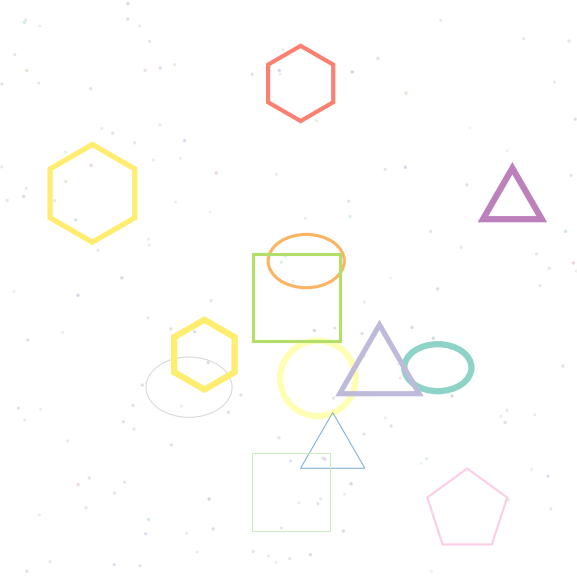[{"shape": "oval", "thickness": 3, "radius": 0.29, "center": [0.758, 0.362]}, {"shape": "circle", "thickness": 3, "radius": 0.33, "center": [0.55, 0.344]}, {"shape": "triangle", "thickness": 2.5, "radius": 0.4, "center": [0.657, 0.357]}, {"shape": "hexagon", "thickness": 2, "radius": 0.33, "center": [0.521, 0.855]}, {"shape": "triangle", "thickness": 0.5, "radius": 0.32, "center": [0.576, 0.22]}, {"shape": "oval", "thickness": 1.5, "radius": 0.33, "center": [0.53, 0.547]}, {"shape": "square", "thickness": 1.5, "radius": 0.38, "center": [0.513, 0.485]}, {"shape": "pentagon", "thickness": 1, "radius": 0.36, "center": [0.809, 0.115]}, {"shape": "oval", "thickness": 0.5, "radius": 0.37, "center": [0.327, 0.329]}, {"shape": "triangle", "thickness": 3, "radius": 0.29, "center": [0.887, 0.649]}, {"shape": "square", "thickness": 0.5, "radius": 0.34, "center": [0.504, 0.147]}, {"shape": "hexagon", "thickness": 2.5, "radius": 0.42, "center": [0.16, 0.664]}, {"shape": "hexagon", "thickness": 3, "radius": 0.3, "center": [0.354, 0.385]}]